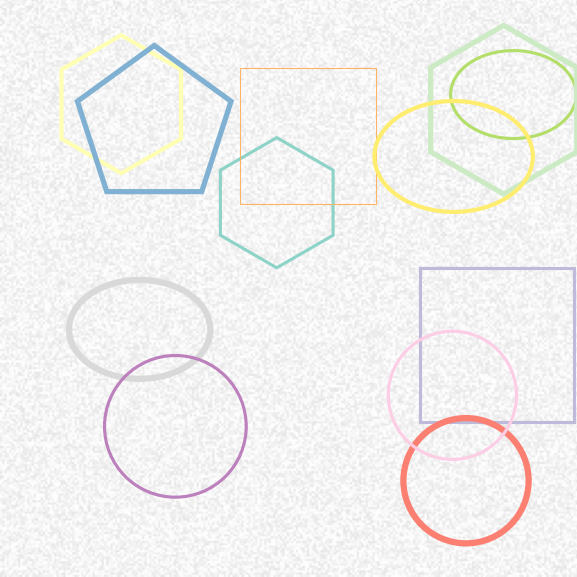[{"shape": "hexagon", "thickness": 1.5, "radius": 0.56, "center": [0.479, 0.648]}, {"shape": "hexagon", "thickness": 2, "radius": 0.6, "center": [0.21, 0.819]}, {"shape": "square", "thickness": 1.5, "radius": 0.67, "center": [0.86, 0.402]}, {"shape": "circle", "thickness": 3, "radius": 0.54, "center": [0.807, 0.167]}, {"shape": "pentagon", "thickness": 2.5, "radius": 0.7, "center": [0.267, 0.78]}, {"shape": "square", "thickness": 0.5, "radius": 0.59, "center": [0.533, 0.763]}, {"shape": "oval", "thickness": 1.5, "radius": 0.54, "center": [0.889, 0.835]}, {"shape": "circle", "thickness": 1.5, "radius": 0.55, "center": [0.783, 0.315]}, {"shape": "oval", "thickness": 3, "radius": 0.61, "center": [0.242, 0.429]}, {"shape": "circle", "thickness": 1.5, "radius": 0.61, "center": [0.304, 0.261]}, {"shape": "hexagon", "thickness": 2.5, "radius": 0.73, "center": [0.872, 0.809]}, {"shape": "oval", "thickness": 2, "radius": 0.69, "center": [0.786, 0.728]}]